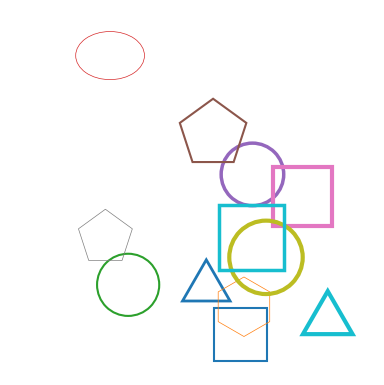[{"shape": "square", "thickness": 1.5, "radius": 0.35, "center": [0.625, 0.131]}, {"shape": "triangle", "thickness": 2, "radius": 0.36, "center": [0.536, 0.254]}, {"shape": "hexagon", "thickness": 0.5, "radius": 0.39, "center": [0.634, 0.203]}, {"shape": "circle", "thickness": 1.5, "radius": 0.4, "center": [0.333, 0.26]}, {"shape": "oval", "thickness": 0.5, "radius": 0.45, "center": [0.286, 0.856]}, {"shape": "circle", "thickness": 2.5, "radius": 0.41, "center": [0.656, 0.547]}, {"shape": "pentagon", "thickness": 1.5, "radius": 0.45, "center": [0.553, 0.653]}, {"shape": "square", "thickness": 3, "radius": 0.38, "center": [0.785, 0.49]}, {"shape": "pentagon", "thickness": 0.5, "radius": 0.37, "center": [0.274, 0.383]}, {"shape": "circle", "thickness": 3, "radius": 0.48, "center": [0.691, 0.332]}, {"shape": "triangle", "thickness": 3, "radius": 0.37, "center": [0.851, 0.169]}, {"shape": "square", "thickness": 2.5, "radius": 0.42, "center": [0.654, 0.382]}]